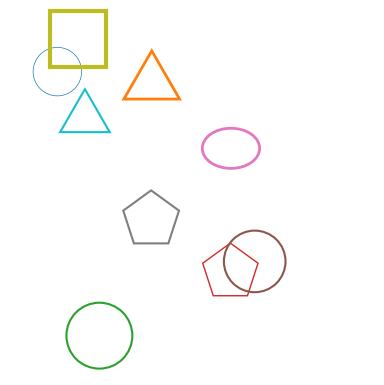[{"shape": "circle", "thickness": 0.5, "radius": 0.32, "center": [0.149, 0.814]}, {"shape": "triangle", "thickness": 2, "radius": 0.42, "center": [0.394, 0.784]}, {"shape": "circle", "thickness": 1.5, "radius": 0.43, "center": [0.258, 0.128]}, {"shape": "pentagon", "thickness": 1, "radius": 0.38, "center": [0.598, 0.293]}, {"shape": "circle", "thickness": 1.5, "radius": 0.4, "center": [0.662, 0.321]}, {"shape": "oval", "thickness": 2, "radius": 0.37, "center": [0.6, 0.615]}, {"shape": "pentagon", "thickness": 1.5, "radius": 0.38, "center": [0.393, 0.429]}, {"shape": "square", "thickness": 3, "radius": 0.37, "center": [0.203, 0.898]}, {"shape": "triangle", "thickness": 1.5, "radius": 0.37, "center": [0.221, 0.694]}]